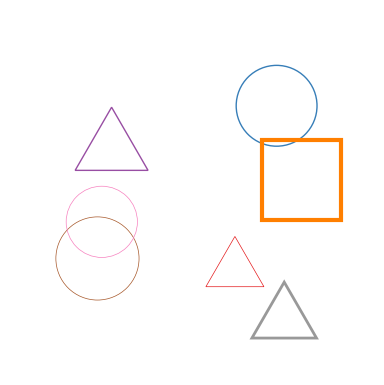[{"shape": "triangle", "thickness": 0.5, "radius": 0.44, "center": [0.61, 0.299]}, {"shape": "circle", "thickness": 1, "radius": 0.52, "center": [0.718, 0.725]}, {"shape": "triangle", "thickness": 1, "radius": 0.55, "center": [0.29, 0.612]}, {"shape": "square", "thickness": 3, "radius": 0.52, "center": [0.783, 0.532]}, {"shape": "circle", "thickness": 0.5, "radius": 0.54, "center": [0.253, 0.329]}, {"shape": "circle", "thickness": 0.5, "radius": 0.46, "center": [0.264, 0.424]}, {"shape": "triangle", "thickness": 2, "radius": 0.48, "center": [0.738, 0.17]}]